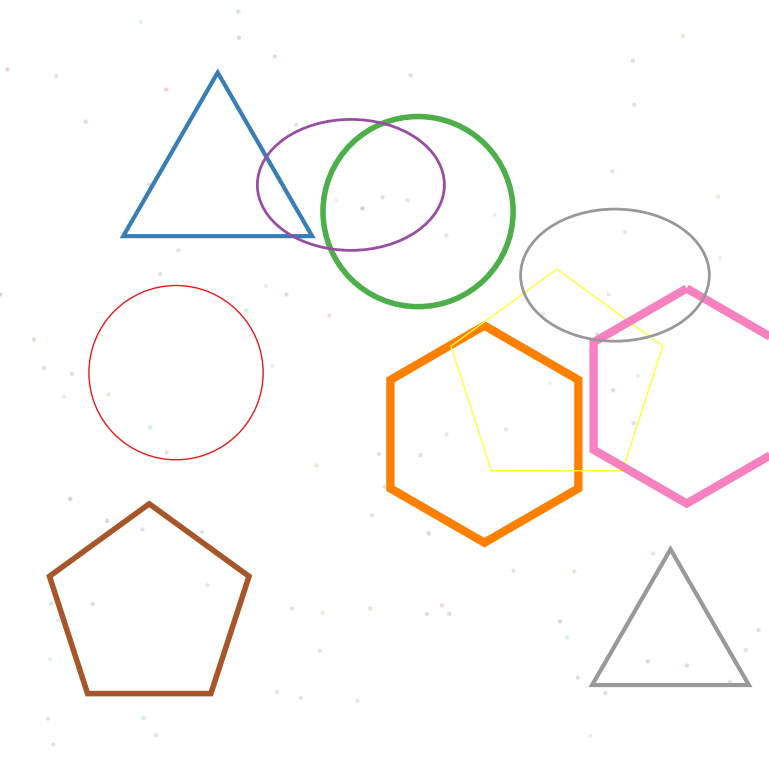[{"shape": "circle", "thickness": 0.5, "radius": 0.57, "center": [0.229, 0.516]}, {"shape": "triangle", "thickness": 1.5, "radius": 0.71, "center": [0.283, 0.764]}, {"shape": "circle", "thickness": 2, "radius": 0.62, "center": [0.543, 0.725]}, {"shape": "oval", "thickness": 1, "radius": 0.61, "center": [0.456, 0.76]}, {"shape": "hexagon", "thickness": 3, "radius": 0.7, "center": [0.629, 0.436]}, {"shape": "pentagon", "thickness": 0.5, "radius": 0.72, "center": [0.723, 0.506]}, {"shape": "pentagon", "thickness": 2, "radius": 0.68, "center": [0.194, 0.209]}, {"shape": "hexagon", "thickness": 3, "radius": 0.7, "center": [0.892, 0.486]}, {"shape": "oval", "thickness": 1, "radius": 0.61, "center": [0.799, 0.643]}, {"shape": "triangle", "thickness": 1.5, "radius": 0.59, "center": [0.871, 0.169]}]